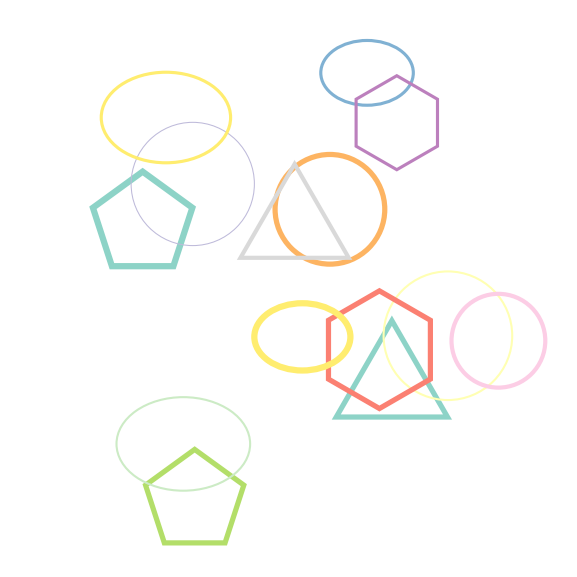[{"shape": "triangle", "thickness": 2.5, "radius": 0.56, "center": [0.679, 0.333]}, {"shape": "pentagon", "thickness": 3, "radius": 0.45, "center": [0.247, 0.611]}, {"shape": "circle", "thickness": 1, "radius": 0.56, "center": [0.776, 0.418]}, {"shape": "circle", "thickness": 0.5, "radius": 0.53, "center": [0.334, 0.681]}, {"shape": "hexagon", "thickness": 2.5, "radius": 0.51, "center": [0.657, 0.394]}, {"shape": "oval", "thickness": 1.5, "radius": 0.4, "center": [0.636, 0.873]}, {"shape": "circle", "thickness": 2.5, "radius": 0.47, "center": [0.571, 0.637]}, {"shape": "pentagon", "thickness": 2.5, "radius": 0.45, "center": [0.337, 0.131]}, {"shape": "circle", "thickness": 2, "radius": 0.41, "center": [0.863, 0.409]}, {"shape": "triangle", "thickness": 2, "radius": 0.54, "center": [0.51, 0.607]}, {"shape": "hexagon", "thickness": 1.5, "radius": 0.41, "center": [0.687, 0.787]}, {"shape": "oval", "thickness": 1, "radius": 0.58, "center": [0.317, 0.23]}, {"shape": "oval", "thickness": 1.5, "radius": 0.56, "center": [0.287, 0.796]}, {"shape": "oval", "thickness": 3, "radius": 0.42, "center": [0.524, 0.416]}]